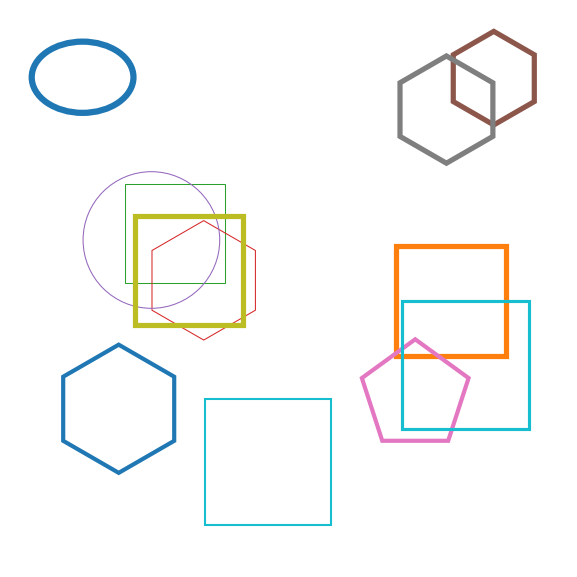[{"shape": "oval", "thickness": 3, "radius": 0.44, "center": [0.143, 0.865]}, {"shape": "hexagon", "thickness": 2, "radius": 0.55, "center": [0.206, 0.291]}, {"shape": "square", "thickness": 2.5, "radius": 0.48, "center": [0.781, 0.478]}, {"shape": "square", "thickness": 0.5, "radius": 0.43, "center": [0.303, 0.594]}, {"shape": "hexagon", "thickness": 0.5, "radius": 0.52, "center": [0.353, 0.514]}, {"shape": "circle", "thickness": 0.5, "radius": 0.59, "center": [0.262, 0.584]}, {"shape": "hexagon", "thickness": 2.5, "radius": 0.41, "center": [0.855, 0.864]}, {"shape": "pentagon", "thickness": 2, "radius": 0.49, "center": [0.719, 0.314]}, {"shape": "hexagon", "thickness": 2.5, "radius": 0.46, "center": [0.773, 0.809]}, {"shape": "square", "thickness": 2.5, "radius": 0.47, "center": [0.327, 0.53]}, {"shape": "square", "thickness": 1.5, "radius": 0.55, "center": [0.806, 0.367]}, {"shape": "square", "thickness": 1, "radius": 0.55, "center": [0.464, 0.199]}]